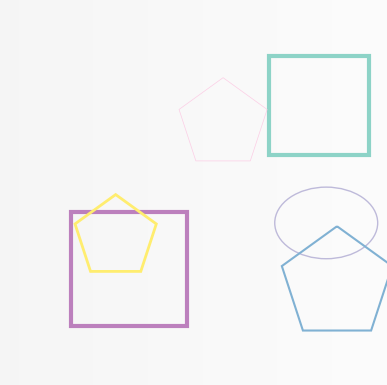[{"shape": "square", "thickness": 3, "radius": 0.64, "center": [0.823, 0.726]}, {"shape": "oval", "thickness": 1, "radius": 0.66, "center": [0.842, 0.421]}, {"shape": "pentagon", "thickness": 1.5, "radius": 0.75, "center": [0.87, 0.263]}, {"shape": "pentagon", "thickness": 0.5, "radius": 0.6, "center": [0.576, 0.679]}, {"shape": "square", "thickness": 3, "radius": 0.74, "center": [0.333, 0.301]}, {"shape": "pentagon", "thickness": 2, "radius": 0.55, "center": [0.298, 0.384]}]